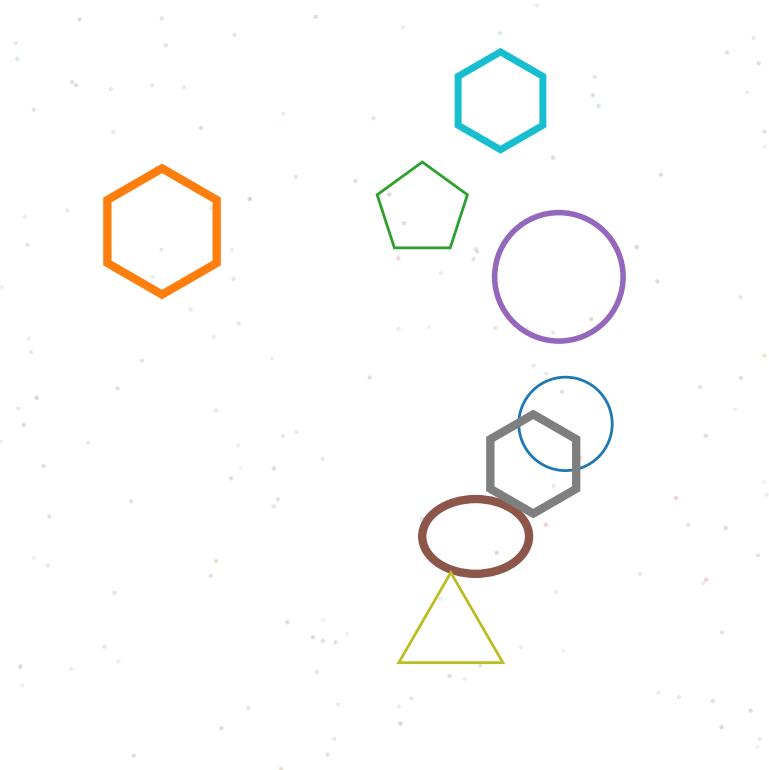[{"shape": "circle", "thickness": 1, "radius": 0.3, "center": [0.734, 0.45]}, {"shape": "hexagon", "thickness": 3, "radius": 0.41, "center": [0.21, 0.699]}, {"shape": "pentagon", "thickness": 1, "radius": 0.31, "center": [0.548, 0.728]}, {"shape": "circle", "thickness": 2, "radius": 0.42, "center": [0.726, 0.64]}, {"shape": "oval", "thickness": 3, "radius": 0.35, "center": [0.618, 0.303]}, {"shape": "hexagon", "thickness": 3, "radius": 0.32, "center": [0.693, 0.397]}, {"shape": "triangle", "thickness": 1, "radius": 0.39, "center": [0.585, 0.178]}, {"shape": "hexagon", "thickness": 2.5, "radius": 0.32, "center": [0.65, 0.869]}]